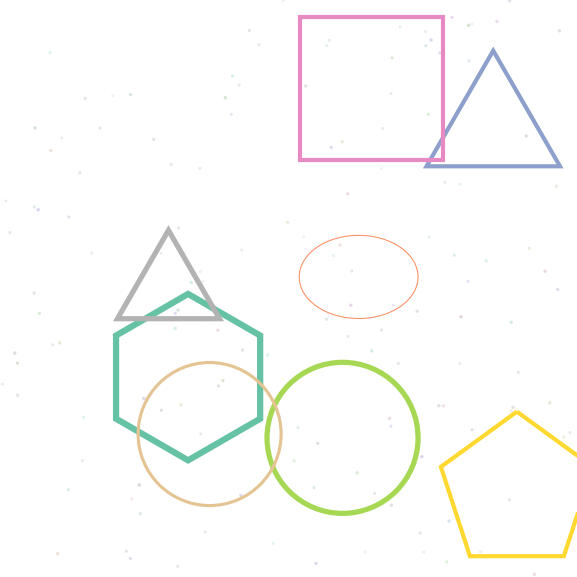[{"shape": "hexagon", "thickness": 3, "radius": 0.72, "center": [0.326, 0.346]}, {"shape": "oval", "thickness": 0.5, "radius": 0.51, "center": [0.621, 0.52]}, {"shape": "triangle", "thickness": 2, "radius": 0.67, "center": [0.854, 0.778]}, {"shape": "square", "thickness": 2, "radius": 0.62, "center": [0.643, 0.846]}, {"shape": "circle", "thickness": 2.5, "radius": 0.65, "center": [0.593, 0.241]}, {"shape": "pentagon", "thickness": 2, "radius": 0.69, "center": [0.895, 0.148]}, {"shape": "circle", "thickness": 1.5, "radius": 0.62, "center": [0.363, 0.248]}, {"shape": "triangle", "thickness": 2.5, "radius": 0.51, "center": [0.292, 0.498]}]